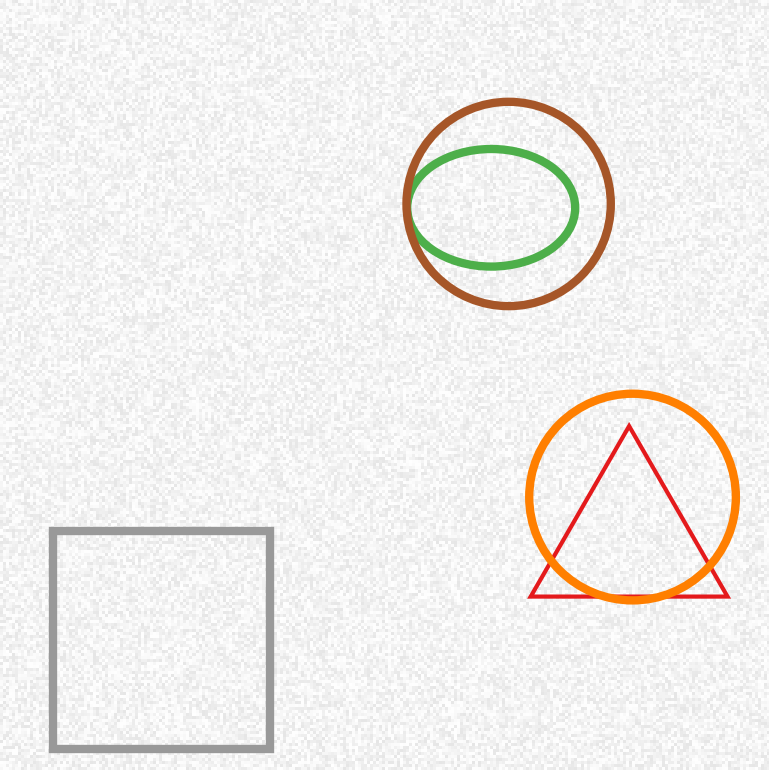[{"shape": "triangle", "thickness": 1.5, "radius": 0.74, "center": [0.817, 0.299]}, {"shape": "oval", "thickness": 3, "radius": 0.55, "center": [0.638, 0.73]}, {"shape": "circle", "thickness": 3, "radius": 0.67, "center": [0.821, 0.354]}, {"shape": "circle", "thickness": 3, "radius": 0.66, "center": [0.661, 0.735]}, {"shape": "square", "thickness": 3, "radius": 0.71, "center": [0.21, 0.169]}]